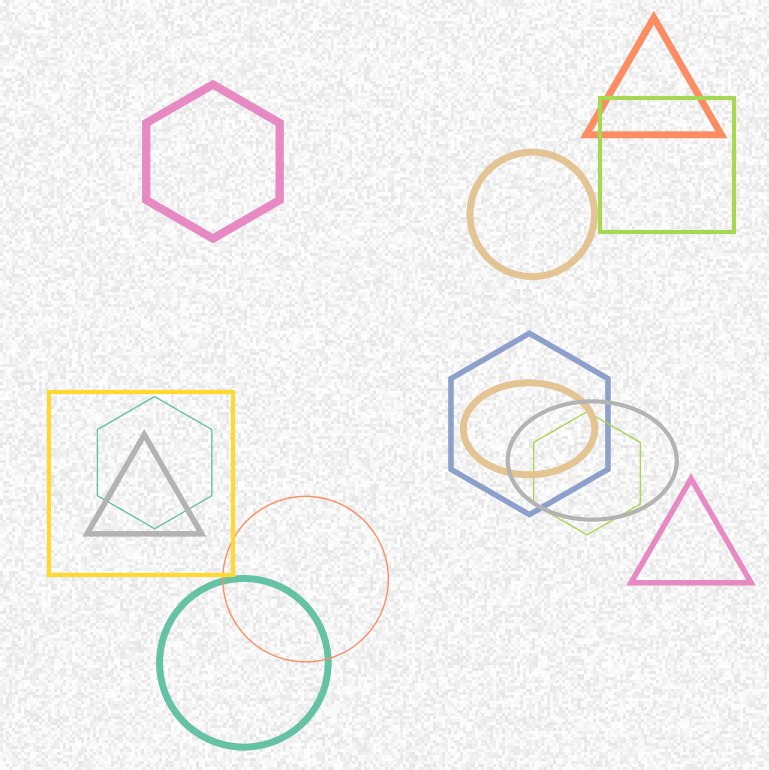[{"shape": "circle", "thickness": 2.5, "radius": 0.55, "center": [0.317, 0.139]}, {"shape": "hexagon", "thickness": 0.5, "radius": 0.43, "center": [0.201, 0.399]}, {"shape": "triangle", "thickness": 2.5, "radius": 0.51, "center": [0.849, 0.876]}, {"shape": "circle", "thickness": 0.5, "radius": 0.54, "center": [0.397, 0.248]}, {"shape": "hexagon", "thickness": 2, "radius": 0.59, "center": [0.688, 0.449]}, {"shape": "triangle", "thickness": 2, "radius": 0.45, "center": [0.897, 0.288]}, {"shape": "hexagon", "thickness": 3, "radius": 0.5, "center": [0.277, 0.79]}, {"shape": "square", "thickness": 1.5, "radius": 0.43, "center": [0.866, 0.786]}, {"shape": "hexagon", "thickness": 0.5, "radius": 0.4, "center": [0.762, 0.385]}, {"shape": "square", "thickness": 1.5, "radius": 0.6, "center": [0.183, 0.372]}, {"shape": "oval", "thickness": 2.5, "radius": 0.43, "center": [0.687, 0.443]}, {"shape": "circle", "thickness": 2.5, "radius": 0.4, "center": [0.691, 0.722]}, {"shape": "triangle", "thickness": 2, "radius": 0.43, "center": [0.187, 0.35]}, {"shape": "oval", "thickness": 1.5, "radius": 0.55, "center": [0.769, 0.402]}]